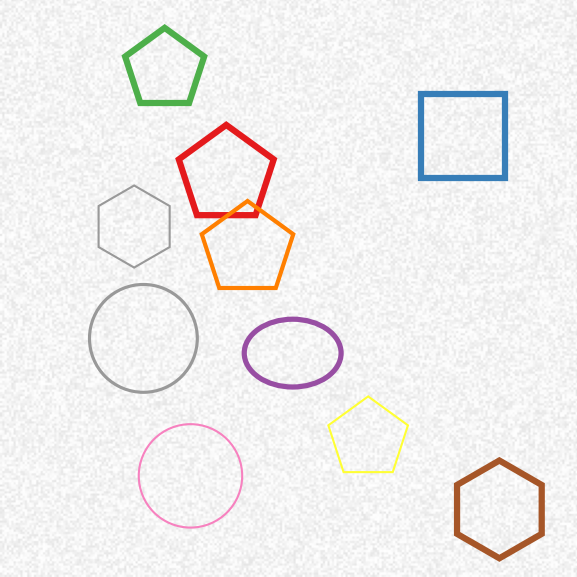[{"shape": "pentagon", "thickness": 3, "radius": 0.43, "center": [0.392, 0.696]}, {"shape": "square", "thickness": 3, "radius": 0.36, "center": [0.802, 0.763]}, {"shape": "pentagon", "thickness": 3, "radius": 0.36, "center": [0.285, 0.879]}, {"shape": "oval", "thickness": 2.5, "radius": 0.42, "center": [0.507, 0.388]}, {"shape": "pentagon", "thickness": 2, "radius": 0.42, "center": [0.429, 0.568]}, {"shape": "pentagon", "thickness": 1, "radius": 0.36, "center": [0.637, 0.24]}, {"shape": "hexagon", "thickness": 3, "radius": 0.42, "center": [0.865, 0.117]}, {"shape": "circle", "thickness": 1, "radius": 0.45, "center": [0.33, 0.175]}, {"shape": "circle", "thickness": 1.5, "radius": 0.47, "center": [0.248, 0.413]}, {"shape": "hexagon", "thickness": 1, "radius": 0.36, "center": [0.232, 0.607]}]